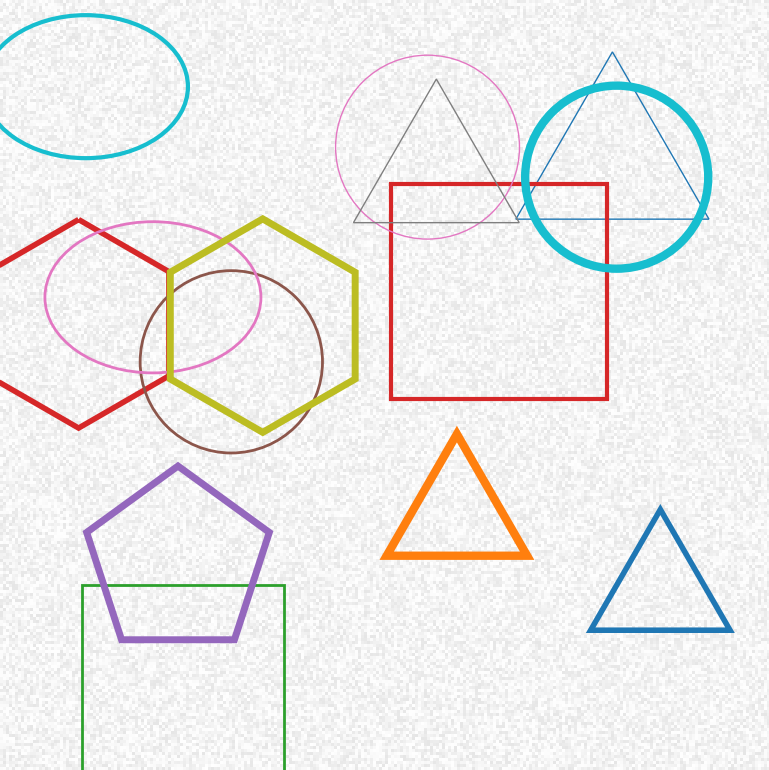[{"shape": "triangle", "thickness": 2, "radius": 0.52, "center": [0.858, 0.234]}, {"shape": "triangle", "thickness": 0.5, "radius": 0.72, "center": [0.795, 0.788]}, {"shape": "triangle", "thickness": 3, "radius": 0.53, "center": [0.593, 0.331]}, {"shape": "square", "thickness": 1, "radius": 0.66, "center": [0.238, 0.108]}, {"shape": "hexagon", "thickness": 2, "radius": 0.68, "center": [0.102, 0.579]}, {"shape": "square", "thickness": 1.5, "radius": 0.7, "center": [0.648, 0.622]}, {"shape": "pentagon", "thickness": 2.5, "radius": 0.62, "center": [0.231, 0.27]}, {"shape": "circle", "thickness": 1, "radius": 0.59, "center": [0.3, 0.53]}, {"shape": "circle", "thickness": 0.5, "radius": 0.6, "center": [0.555, 0.809]}, {"shape": "oval", "thickness": 1, "radius": 0.7, "center": [0.199, 0.614]}, {"shape": "triangle", "thickness": 0.5, "radius": 0.62, "center": [0.567, 0.773]}, {"shape": "hexagon", "thickness": 2.5, "radius": 0.69, "center": [0.341, 0.577]}, {"shape": "oval", "thickness": 1.5, "radius": 0.66, "center": [0.111, 0.887]}, {"shape": "circle", "thickness": 3, "radius": 0.59, "center": [0.801, 0.77]}]